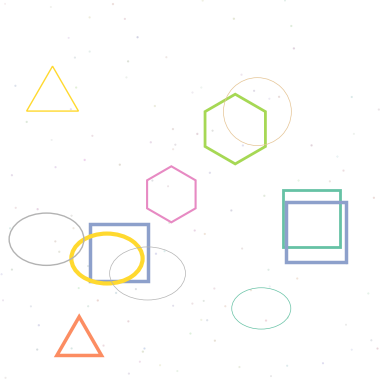[{"shape": "oval", "thickness": 0.5, "radius": 0.38, "center": [0.679, 0.199]}, {"shape": "square", "thickness": 2, "radius": 0.37, "center": [0.809, 0.432]}, {"shape": "triangle", "thickness": 2.5, "radius": 0.34, "center": [0.206, 0.11]}, {"shape": "square", "thickness": 2.5, "radius": 0.39, "center": [0.82, 0.398]}, {"shape": "square", "thickness": 2.5, "radius": 0.37, "center": [0.309, 0.344]}, {"shape": "hexagon", "thickness": 1.5, "radius": 0.36, "center": [0.445, 0.495]}, {"shape": "hexagon", "thickness": 2, "radius": 0.45, "center": [0.611, 0.665]}, {"shape": "oval", "thickness": 3, "radius": 0.46, "center": [0.278, 0.328]}, {"shape": "triangle", "thickness": 1, "radius": 0.39, "center": [0.136, 0.75]}, {"shape": "circle", "thickness": 0.5, "radius": 0.44, "center": [0.669, 0.71]}, {"shape": "oval", "thickness": 0.5, "radius": 0.49, "center": [0.383, 0.29]}, {"shape": "oval", "thickness": 1, "radius": 0.49, "center": [0.121, 0.379]}]